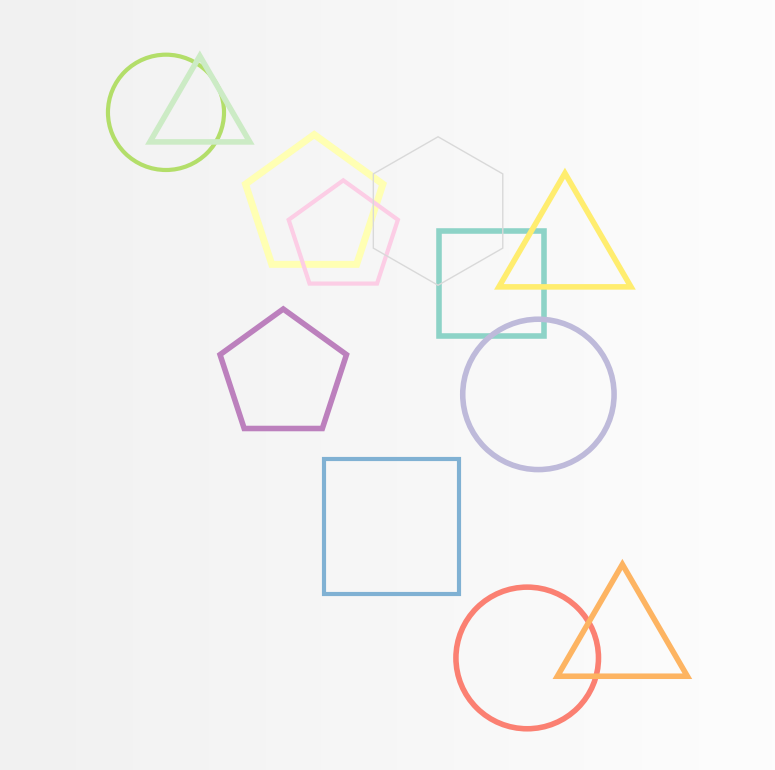[{"shape": "square", "thickness": 2, "radius": 0.34, "center": [0.634, 0.631]}, {"shape": "pentagon", "thickness": 2.5, "radius": 0.47, "center": [0.405, 0.732]}, {"shape": "circle", "thickness": 2, "radius": 0.49, "center": [0.695, 0.488]}, {"shape": "circle", "thickness": 2, "radius": 0.46, "center": [0.68, 0.146]}, {"shape": "square", "thickness": 1.5, "radius": 0.44, "center": [0.505, 0.316]}, {"shape": "triangle", "thickness": 2, "radius": 0.48, "center": [0.803, 0.17]}, {"shape": "circle", "thickness": 1.5, "radius": 0.37, "center": [0.214, 0.854]}, {"shape": "pentagon", "thickness": 1.5, "radius": 0.37, "center": [0.443, 0.692]}, {"shape": "hexagon", "thickness": 0.5, "radius": 0.48, "center": [0.565, 0.726]}, {"shape": "pentagon", "thickness": 2, "radius": 0.43, "center": [0.366, 0.513]}, {"shape": "triangle", "thickness": 2, "radius": 0.37, "center": [0.258, 0.853]}, {"shape": "triangle", "thickness": 2, "radius": 0.49, "center": [0.729, 0.677]}]